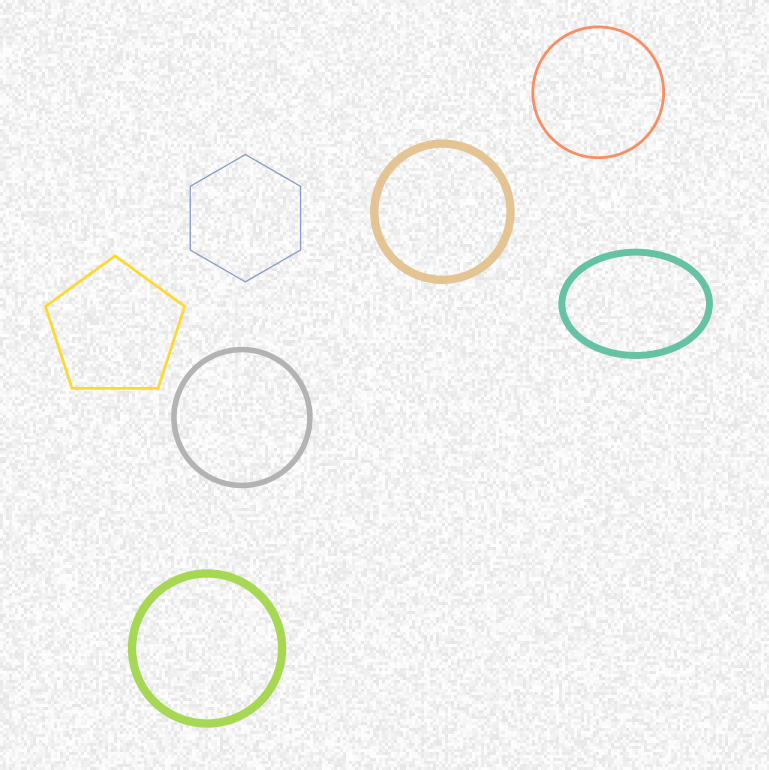[{"shape": "oval", "thickness": 2.5, "radius": 0.48, "center": [0.826, 0.605]}, {"shape": "circle", "thickness": 1, "radius": 0.42, "center": [0.777, 0.88]}, {"shape": "hexagon", "thickness": 0.5, "radius": 0.41, "center": [0.319, 0.717]}, {"shape": "circle", "thickness": 3, "radius": 0.49, "center": [0.269, 0.158]}, {"shape": "pentagon", "thickness": 1, "radius": 0.48, "center": [0.149, 0.573]}, {"shape": "circle", "thickness": 3, "radius": 0.44, "center": [0.575, 0.725]}, {"shape": "circle", "thickness": 2, "radius": 0.44, "center": [0.314, 0.458]}]